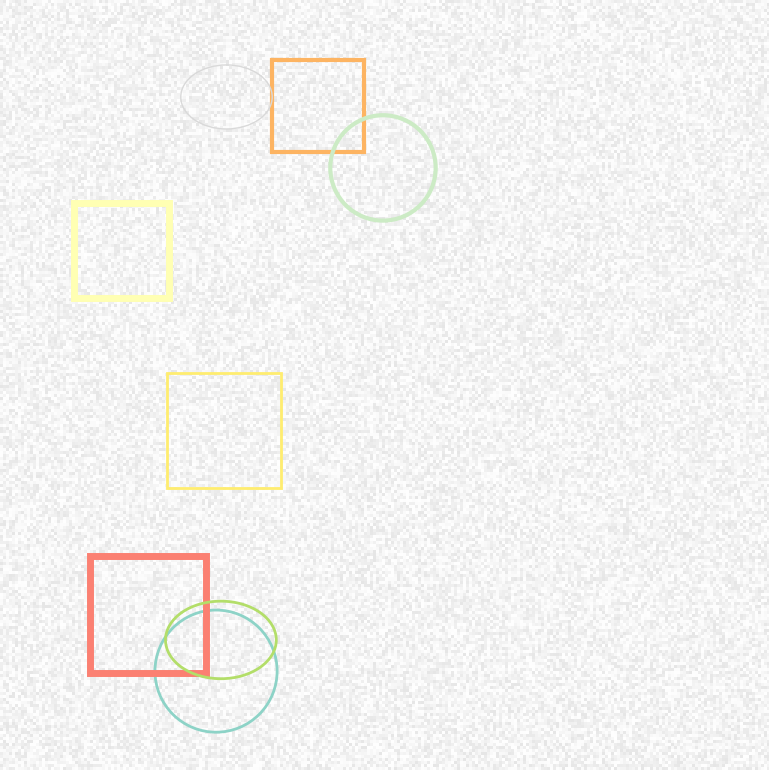[{"shape": "circle", "thickness": 1, "radius": 0.4, "center": [0.281, 0.128]}, {"shape": "square", "thickness": 2.5, "radius": 0.31, "center": [0.158, 0.675]}, {"shape": "square", "thickness": 2.5, "radius": 0.38, "center": [0.192, 0.202]}, {"shape": "square", "thickness": 1.5, "radius": 0.3, "center": [0.413, 0.862]}, {"shape": "oval", "thickness": 1, "radius": 0.36, "center": [0.287, 0.169]}, {"shape": "oval", "thickness": 0.5, "radius": 0.3, "center": [0.294, 0.874]}, {"shape": "circle", "thickness": 1.5, "radius": 0.34, "center": [0.497, 0.782]}, {"shape": "square", "thickness": 1, "radius": 0.37, "center": [0.291, 0.441]}]